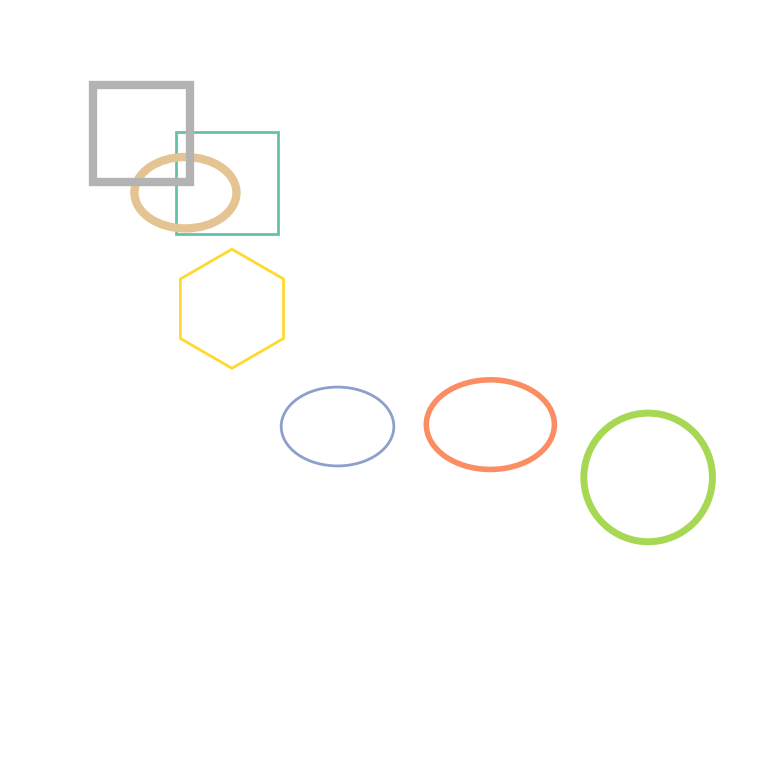[{"shape": "square", "thickness": 1, "radius": 0.33, "center": [0.295, 0.762]}, {"shape": "oval", "thickness": 2, "radius": 0.42, "center": [0.637, 0.449]}, {"shape": "oval", "thickness": 1, "radius": 0.37, "center": [0.438, 0.446]}, {"shape": "circle", "thickness": 2.5, "radius": 0.42, "center": [0.842, 0.38]}, {"shape": "hexagon", "thickness": 1, "radius": 0.39, "center": [0.301, 0.599]}, {"shape": "oval", "thickness": 3, "radius": 0.33, "center": [0.241, 0.75]}, {"shape": "square", "thickness": 3, "radius": 0.32, "center": [0.184, 0.827]}]